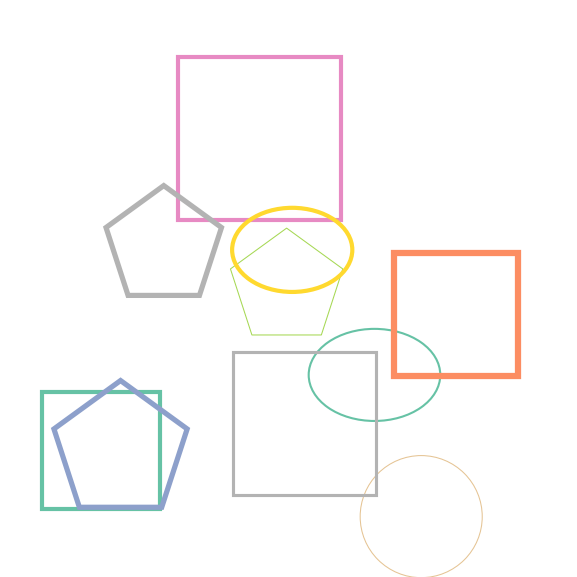[{"shape": "oval", "thickness": 1, "radius": 0.57, "center": [0.648, 0.35]}, {"shape": "square", "thickness": 2, "radius": 0.51, "center": [0.175, 0.219]}, {"shape": "square", "thickness": 3, "radius": 0.53, "center": [0.79, 0.455]}, {"shape": "pentagon", "thickness": 2.5, "radius": 0.61, "center": [0.209, 0.219]}, {"shape": "square", "thickness": 2, "radius": 0.7, "center": [0.449, 0.759]}, {"shape": "pentagon", "thickness": 0.5, "radius": 0.51, "center": [0.496, 0.502]}, {"shape": "oval", "thickness": 2, "radius": 0.52, "center": [0.506, 0.566]}, {"shape": "circle", "thickness": 0.5, "radius": 0.53, "center": [0.729, 0.105]}, {"shape": "square", "thickness": 1.5, "radius": 0.62, "center": [0.528, 0.266]}, {"shape": "pentagon", "thickness": 2.5, "radius": 0.53, "center": [0.284, 0.573]}]